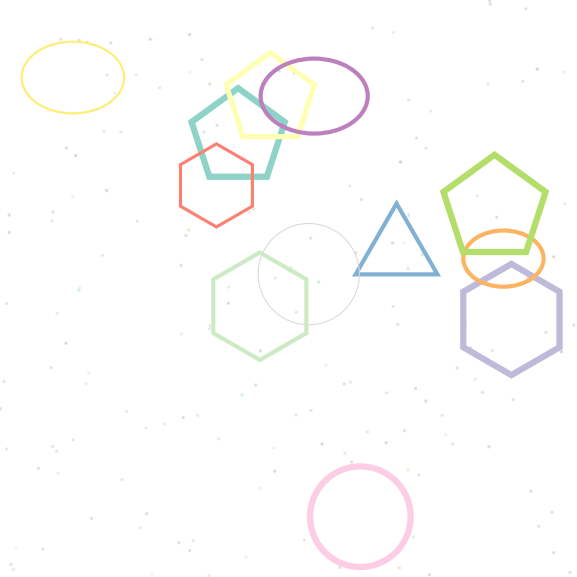[{"shape": "pentagon", "thickness": 3, "radius": 0.42, "center": [0.412, 0.762]}, {"shape": "pentagon", "thickness": 2.5, "radius": 0.4, "center": [0.468, 0.828]}, {"shape": "hexagon", "thickness": 3, "radius": 0.48, "center": [0.886, 0.446]}, {"shape": "hexagon", "thickness": 1.5, "radius": 0.36, "center": [0.375, 0.678]}, {"shape": "triangle", "thickness": 2, "radius": 0.41, "center": [0.687, 0.565]}, {"shape": "oval", "thickness": 2, "radius": 0.35, "center": [0.872, 0.551]}, {"shape": "pentagon", "thickness": 3, "radius": 0.47, "center": [0.856, 0.638]}, {"shape": "circle", "thickness": 3, "radius": 0.44, "center": [0.624, 0.104]}, {"shape": "circle", "thickness": 0.5, "radius": 0.44, "center": [0.535, 0.524]}, {"shape": "oval", "thickness": 2, "radius": 0.46, "center": [0.544, 0.833]}, {"shape": "hexagon", "thickness": 2, "radius": 0.47, "center": [0.45, 0.469]}, {"shape": "oval", "thickness": 1, "radius": 0.44, "center": [0.126, 0.865]}]